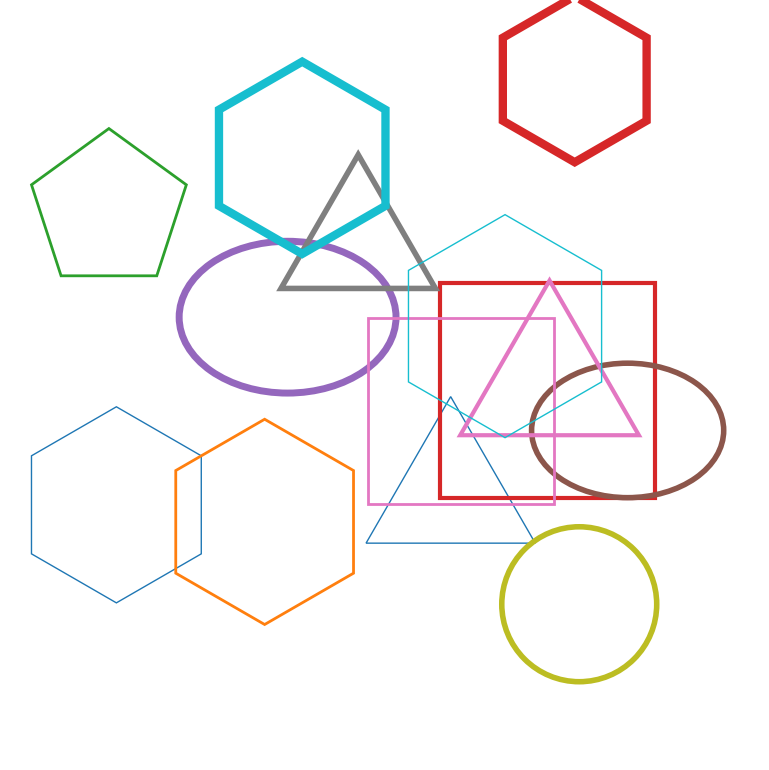[{"shape": "triangle", "thickness": 0.5, "radius": 0.63, "center": [0.585, 0.358]}, {"shape": "hexagon", "thickness": 0.5, "radius": 0.64, "center": [0.151, 0.344]}, {"shape": "hexagon", "thickness": 1, "radius": 0.67, "center": [0.344, 0.322]}, {"shape": "pentagon", "thickness": 1, "radius": 0.53, "center": [0.141, 0.727]}, {"shape": "hexagon", "thickness": 3, "radius": 0.54, "center": [0.746, 0.897]}, {"shape": "square", "thickness": 1.5, "radius": 0.7, "center": [0.711, 0.493]}, {"shape": "oval", "thickness": 2.5, "radius": 0.7, "center": [0.373, 0.588]}, {"shape": "oval", "thickness": 2, "radius": 0.62, "center": [0.815, 0.441]}, {"shape": "triangle", "thickness": 1.5, "radius": 0.67, "center": [0.714, 0.502]}, {"shape": "square", "thickness": 1, "radius": 0.6, "center": [0.598, 0.466]}, {"shape": "triangle", "thickness": 2, "radius": 0.58, "center": [0.465, 0.683]}, {"shape": "circle", "thickness": 2, "radius": 0.5, "center": [0.752, 0.215]}, {"shape": "hexagon", "thickness": 3, "radius": 0.62, "center": [0.393, 0.795]}, {"shape": "hexagon", "thickness": 0.5, "radius": 0.72, "center": [0.656, 0.576]}]